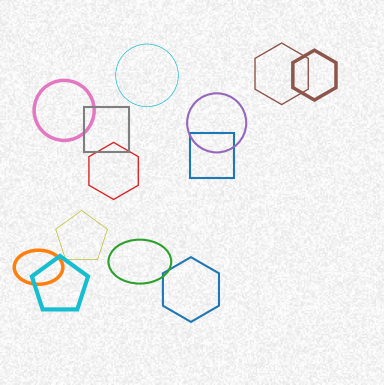[{"shape": "hexagon", "thickness": 1.5, "radius": 0.42, "center": [0.496, 0.248]}, {"shape": "square", "thickness": 1.5, "radius": 0.29, "center": [0.55, 0.597]}, {"shape": "oval", "thickness": 2.5, "radius": 0.32, "center": [0.1, 0.306]}, {"shape": "oval", "thickness": 1.5, "radius": 0.41, "center": [0.363, 0.32]}, {"shape": "hexagon", "thickness": 1, "radius": 0.37, "center": [0.295, 0.556]}, {"shape": "circle", "thickness": 1.5, "radius": 0.38, "center": [0.563, 0.681]}, {"shape": "hexagon", "thickness": 1, "radius": 0.4, "center": [0.732, 0.808]}, {"shape": "hexagon", "thickness": 2.5, "radius": 0.32, "center": [0.817, 0.805]}, {"shape": "circle", "thickness": 2.5, "radius": 0.39, "center": [0.167, 0.713]}, {"shape": "square", "thickness": 1.5, "radius": 0.29, "center": [0.276, 0.663]}, {"shape": "pentagon", "thickness": 0.5, "radius": 0.35, "center": [0.212, 0.383]}, {"shape": "pentagon", "thickness": 3, "radius": 0.38, "center": [0.156, 0.258]}, {"shape": "circle", "thickness": 0.5, "radius": 0.41, "center": [0.382, 0.804]}]